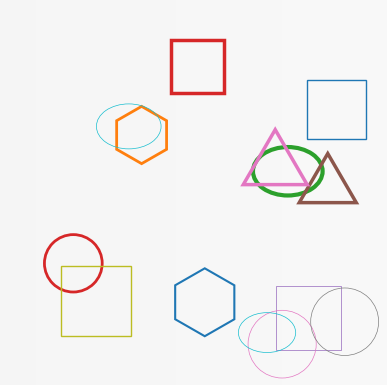[{"shape": "square", "thickness": 1, "radius": 0.38, "center": [0.868, 0.716]}, {"shape": "hexagon", "thickness": 1.5, "radius": 0.44, "center": [0.528, 0.215]}, {"shape": "hexagon", "thickness": 2, "radius": 0.37, "center": [0.365, 0.649]}, {"shape": "oval", "thickness": 3, "radius": 0.45, "center": [0.743, 0.555]}, {"shape": "square", "thickness": 2.5, "radius": 0.34, "center": [0.509, 0.827]}, {"shape": "circle", "thickness": 2, "radius": 0.37, "center": [0.189, 0.316]}, {"shape": "square", "thickness": 0.5, "radius": 0.42, "center": [0.796, 0.174]}, {"shape": "triangle", "thickness": 2.5, "radius": 0.42, "center": [0.846, 0.516]}, {"shape": "circle", "thickness": 0.5, "radius": 0.44, "center": [0.728, 0.106]}, {"shape": "triangle", "thickness": 2.5, "radius": 0.48, "center": [0.71, 0.568]}, {"shape": "circle", "thickness": 0.5, "radius": 0.44, "center": [0.889, 0.164]}, {"shape": "square", "thickness": 1, "radius": 0.45, "center": [0.248, 0.218]}, {"shape": "oval", "thickness": 0.5, "radius": 0.42, "center": [0.332, 0.672]}, {"shape": "oval", "thickness": 0.5, "radius": 0.37, "center": [0.689, 0.136]}]